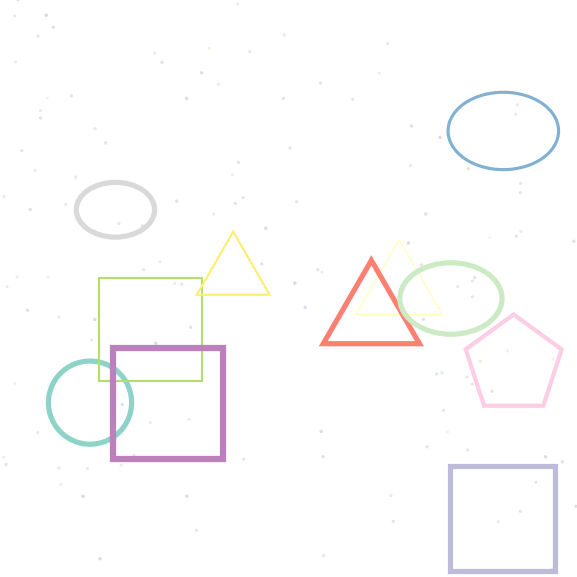[{"shape": "circle", "thickness": 2.5, "radius": 0.36, "center": [0.156, 0.302]}, {"shape": "triangle", "thickness": 0.5, "radius": 0.43, "center": [0.691, 0.498]}, {"shape": "square", "thickness": 2.5, "radius": 0.45, "center": [0.87, 0.101]}, {"shape": "triangle", "thickness": 2.5, "radius": 0.48, "center": [0.643, 0.452]}, {"shape": "oval", "thickness": 1.5, "radius": 0.48, "center": [0.872, 0.772]}, {"shape": "square", "thickness": 1, "radius": 0.45, "center": [0.261, 0.428]}, {"shape": "pentagon", "thickness": 2, "radius": 0.44, "center": [0.89, 0.367]}, {"shape": "oval", "thickness": 2.5, "radius": 0.34, "center": [0.2, 0.636]}, {"shape": "square", "thickness": 3, "radius": 0.48, "center": [0.291, 0.3]}, {"shape": "oval", "thickness": 2.5, "radius": 0.44, "center": [0.781, 0.482]}, {"shape": "triangle", "thickness": 1, "radius": 0.36, "center": [0.404, 0.525]}]